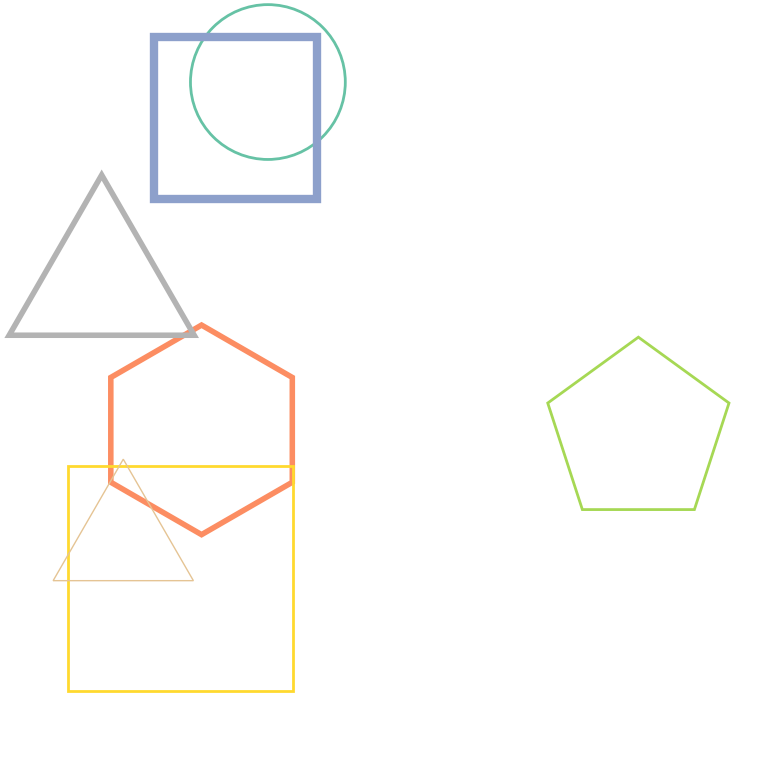[{"shape": "circle", "thickness": 1, "radius": 0.5, "center": [0.348, 0.893]}, {"shape": "hexagon", "thickness": 2, "radius": 0.68, "center": [0.262, 0.442]}, {"shape": "square", "thickness": 3, "radius": 0.53, "center": [0.306, 0.847]}, {"shape": "pentagon", "thickness": 1, "radius": 0.62, "center": [0.829, 0.438]}, {"shape": "square", "thickness": 1, "radius": 0.73, "center": [0.235, 0.249]}, {"shape": "triangle", "thickness": 0.5, "radius": 0.53, "center": [0.16, 0.298]}, {"shape": "triangle", "thickness": 2, "radius": 0.69, "center": [0.132, 0.634]}]